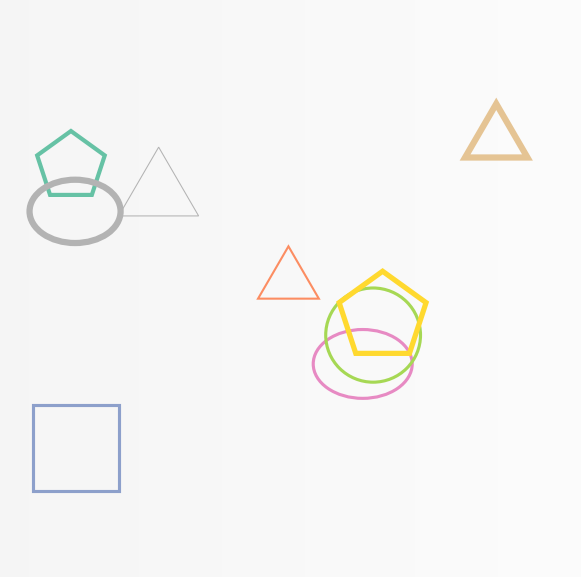[{"shape": "pentagon", "thickness": 2, "radius": 0.31, "center": [0.122, 0.711]}, {"shape": "triangle", "thickness": 1, "radius": 0.3, "center": [0.496, 0.512]}, {"shape": "square", "thickness": 1.5, "radius": 0.37, "center": [0.131, 0.223]}, {"shape": "oval", "thickness": 1.5, "radius": 0.43, "center": [0.624, 0.369]}, {"shape": "circle", "thickness": 1.5, "radius": 0.41, "center": [0.642, 0.419]}, {"shape": "pentagon", "thickness": 2.5, "radius": 0.39, "center": [0.658, 0.451]}, {"shape": "triangle", "thickness": 3, "radius": 0.31, "center": [0.854, 0.757]}, {"shape": "oval", "thickness": 3, "radius": 0.39, "center": [0.129, 0.633]}, {"shape": "triangle", "thickness": 0.5, "radius": 0.4, "center": [0.273, 0.665]}]